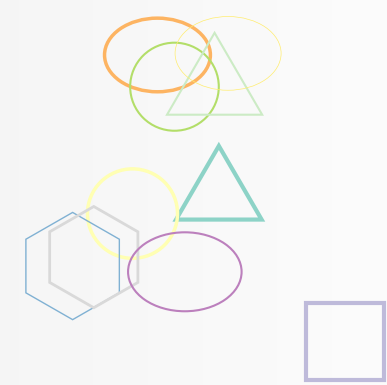[{"shape": "triangle", "thickness": 3, "radius": 0.64, "center": [0.565, 0.493]}, {"shape": "circle", "thickness": 2.5, "radius": 0.58, "center": [0.342, 0.445]}, {"shape": "square", "thickness": 3, "radius": 0.5, "center": [0.891, 0.112]}, {"shape": "hexagon", "thickness": 1, "radius": 0.7, "center": [0.187, 0.309]}, {"shape": "oval", "thickness": 2.5, "radius": 0.68, "center": [0.406, 0.857]}, {"shape": "circle", "thickness": 1.5, "radius": 0.57, "center": [0.45, 0.775]}, {"shape": "hexagon", "thickness": 2, "radius": 0.66, "center": [0.242, 0.332]}, {"shape": "oval", "thickness": 1.5, "radius": 0.73, "center": [0.477, 0.294]}, {"shape": "triangle", "thickness": 1.5, "radius": 0.71, "center": [0.554, 0.773]}, {"shape": "oval", "thickness": 0.5, "radius": 0.68, "center": [0.589, 0.861]}]